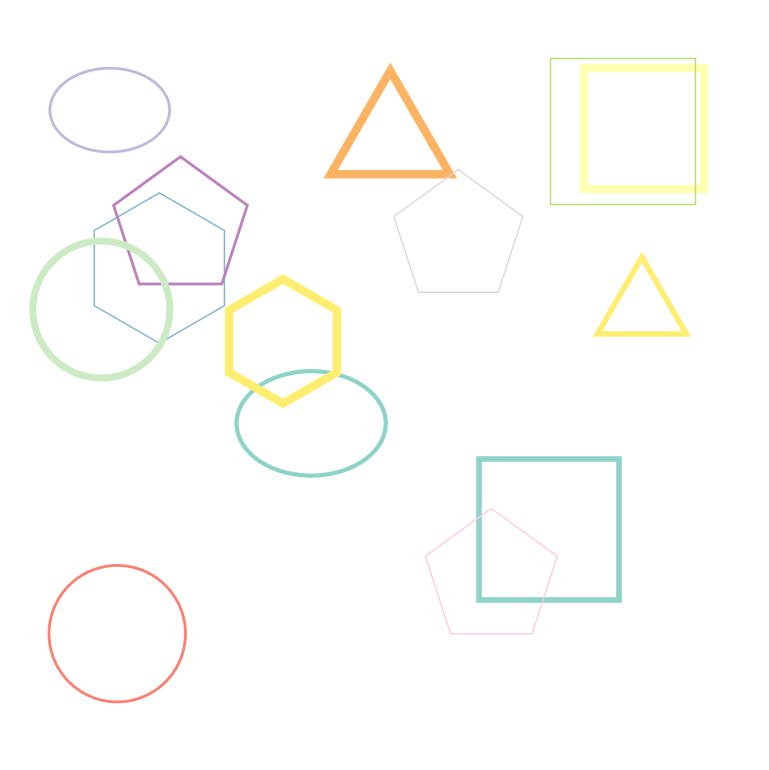[{"shape": "oval", "thickness": 1.5, "radius": 0.48, "center": [0.404, 0.45]}, {"shape": "square", "thickness": 2, "radius": 0.46, "center": [0.713, 0.312]}, {"shape": "square", "thickness": 3, "radius": 0.39, "center": [0.836, 0.833]}, {"shape": "oval", "thickness": 1, "radius": 0.39, "center": [0.143, 0.857]}, {"shape": "circle", "thickness": 1, "radius": 0.44, "center": [0.152, 0.177]}, {"shape": "hexagon", "thickness": 0.5, "radius": 0.49, "center": [0.207, 0.652]}, {"shape": "triangle", "thickness": 3, "radius": 0.45, "center": [0.507, 0.818]}, {"shape": "square", "thickness": 0.5, "radius": 0.47, "center": [0.808, 0.83]}, {"shape": "pentagon", "thickness": 0.5, "radius": 0.45, "center": [0.638, 0.25]}, {"shape": "pentagon", "thickness": 0.5, "radius": 0.44, "center": [0.595, 0.692]}, {"shape": "pentagon", "thickness": 1, "radius": 0.46, "center": [0.234, 0.705]}, {"shape": "circle", "thickness": 2.5, "radius": 0.44, "center": [0.132, 0.598]}, {"shape": "hexagon", "thickness": 3, "radius": 0.4, "center": [0.368, 0.557]}, {"shape": "triangle", "thickness": 2, "radius": 0.33, "center": [0.834, 0.6]}]